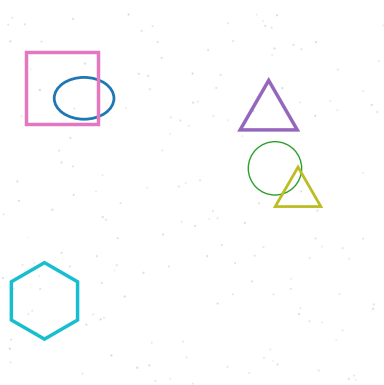[{"shape": "oval", "thickness": 2, "radius": 0.39, "center": [0.218, 0.745]}, {"shape": "circle", "thickness": 1, "radius": 0.35, "center": [0.714, 0.563]}, {"shape": "triangle", "thickness": 2.5, "radius": 0.43, "center": [0.698, 0.705]}, {"shape": "square", "thickness": 2.5, "radius": 0.47, "center": [0.16, 0.77]}, {"shape": "triangle", "thickness": 2, "radius": 0.34, "center": [0.774, 0.498]}, {"shape": "hexagon", "thickness": 2.5, "radius": 0.5, "center": [0.115, 0.218]}]